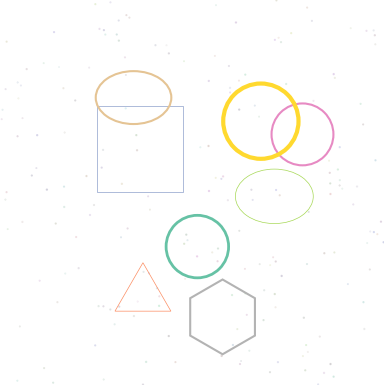[{"shape": "circle", "thickness": 2, "radius": 0.41, "center": [0.513, 0.36]}, {"shape": "triangle", "thickness": 0.5, "radius": 0.42, "center": [0.371, 0.234]}, {"shape": "square", "thickness": 0.5, "radius": 0.56, "center": [0.364, 0.614]}, {"shape": "circle", "thickness": 1.5, "radius": 0.4, "center": [0.786, 0.651]}, {"shape": "oval", "thickness": 0.5, "radius": 0.51, "center": [0.713, 0.49]}, {"shape": "circle", "thickness": 3, "radius": 0.49, "center": [0.678, 0.685]}, {"shape": "oval", "thickness": 1.5, "radius": 0.49, "center": [0.347, 0.747]}, {"shape": "hexagon", "thickness": 1.5, "radius": 0.49, "center": [0.578, 0.177]}]